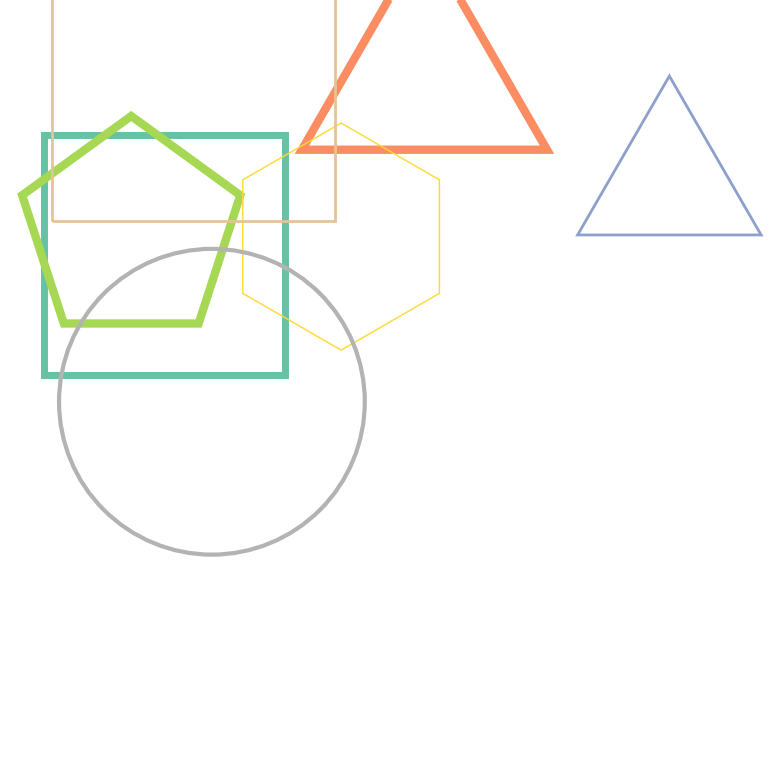[{"shape": "square", "thickness": 2.5, "radius": 0.78, "center": [0.213, 0.669]}, {"shape": "triangle", "thickness": 3, "radius": 0.92, "center": [0.551, 0.897]}, {"shape": "triangle", "thickness": 1, "radius": 0.69, "center": [0.869, 0.764]}, {"shape": "pentagon", "thickness": 3, "radius": 0.74, "center": [0.17, 0.7]}, {"shape": "hexagon", "thickness": 0.5, "radius": 0.74, "center": [0.443, 0.693]}, {"shape": "square", "thickness": 1, "radius": 0.92, "center": [0.251, 0.896]}, {"shape": "circle", "thickness": 1.5, "radius": 0.99, "center": [0.275, 0.478]}]